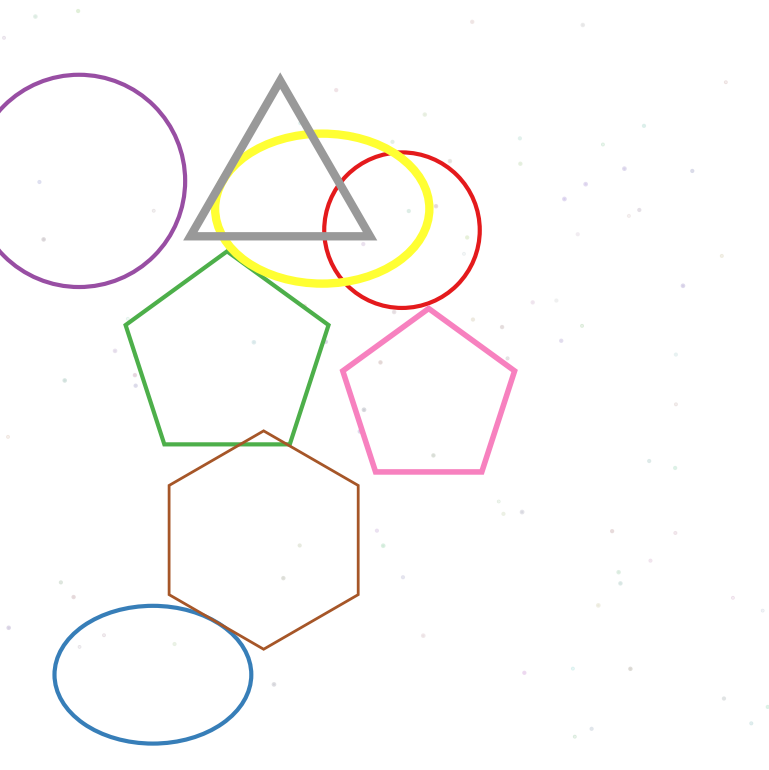[{"shape": "circle", "thickness": 1.5, "radius": 0.5, "center": [0.522, 0.701]}, {"shape": "oval", "thickness": 1.5, "radius": 0.64, "center": [0.199, 0.124]}, {"shape": "pentagon", "thickness": 1.5, "radius": 0.69, "center": [0.295, 0.535]}, {"shape": "circle", "thickness": 1.5, "radius": 0.69, "center": [0.103, 0.765]}, {"shape": "oval", "thickness": 3, "radius": 0.7, "center": [0.418, 0.729]}, {"shape": "hexagon", "thickness": 1, "radius": 0.71, "center": [0.342, 0.299]}, {"shape": "pentagon", "thickness": 2, "radius": 0.59, "center": [0.557, 0.482]}, {"shape": "triangle", "thickness": 3, "radius": 0.67, "center": [0.364, 0.76]}]